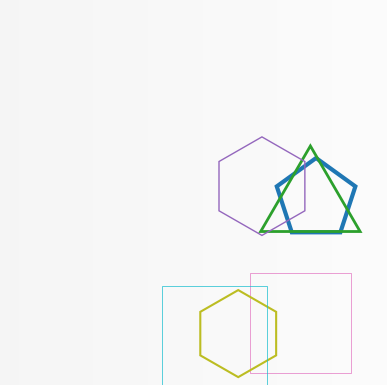[{"shape": "pentagon", "thickness": 3, "radius": 0.53, "center": [0.816, 0.483]}, {"shape": "triangle", "thickness": 2, "radius": 0.74, "center": [0.801, 0.473]}, {"shape": "hexagon", "thickness": 1, "radius": 0.64, "center": [0.676, 0.516]}, {"shape": "square", "thickness": 0.5, "radius": 0.65, "center": [0.776, 0.16]}, {"shape": "hexagon", "thickness": 1.5, "radius": 0.57, "center": [0.615, 0.134]}, {"shape": "square", "thickness": 0.5, "radius": 0.67, "center": [0.553, 0.121]}]